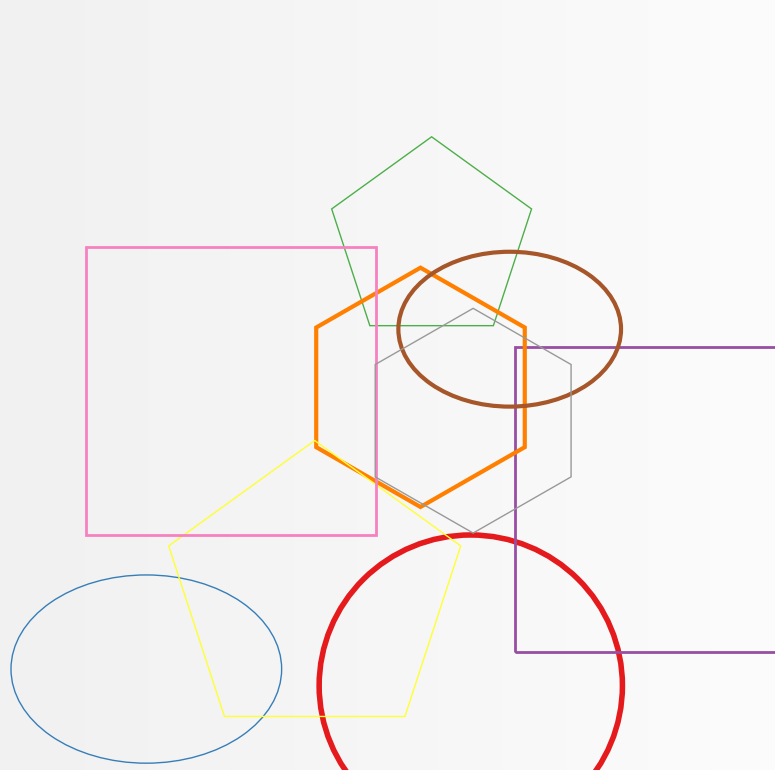[{"shape": "circle", "thickness": 2, "radius": 0.98, "center": [0.607, 0.11]}, {"shape": "oval", "thickness": 0.5, "radius": 0.87, "center": [0.189, 0.131]}, {"shape": "pentagon", "thickness": 0.5, "radius": 0.68, "center": [0.557, 0.687]}, {"shape": "square", "thickness": 1, "radius": 0.99, "center": [0.863, 0.351]}, {"shape": "hexagon", "thickness": 1.5, "radius": 0.78, "center": [0.543, 0.497]}, {"shape": "pentagon", "thickness": 0.5, "radius": 0.99, "center": [0.406, 0.23]}, {"shape": "oval", "thickness": 1.5, "radius": 0.72, "center": [0.658, 0.572]}, {"shape": "square", "thickness": 1, "radius": 0.93, "center": [0.298, 0.492]}, {"shape": "hexagon", "thickness": 0.5, "radius": 0.73, "center": [0.611, 0.454]}]